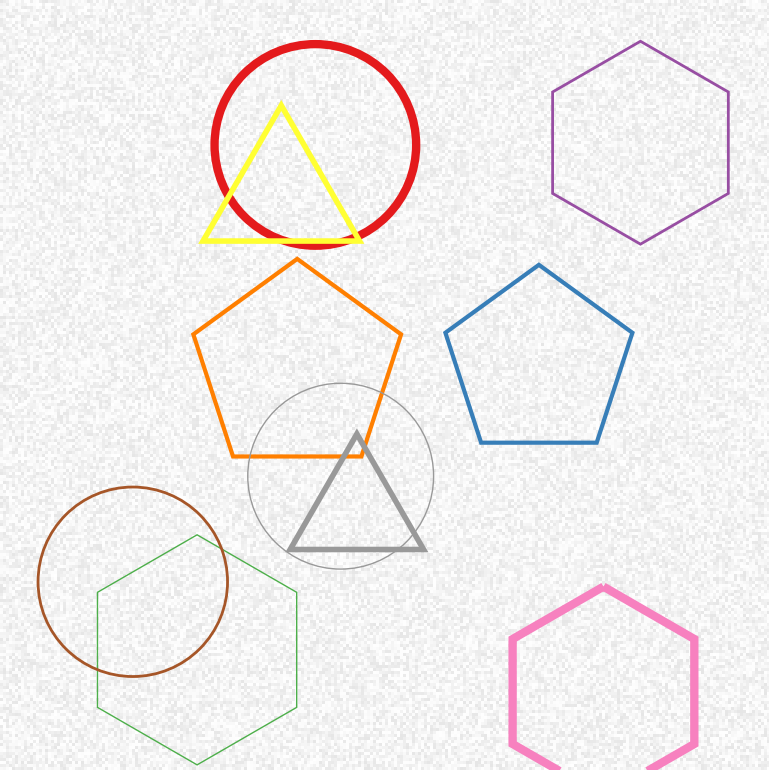[{"shape": "circle", "thickness": 3, "radius": 0.65, "center": [0.41, 0.812]}, {"shape": "pentagon", "thickness": 1.5, "radius": 0.64, "center": [0.7, 0.528]}, {"shape": "hexagon", "thickness": 0.5, "radius": 0.75, "center": [0.256, 0.156]}, {"shape": "hexagon", "thickness": 1, "radius": 0.66, "center": [0.832, 0.815]}, {"shape": "pentagon", "thickness": 1.5, "radius": 0.71, "center": [0.386, 0.522]}, {"shape": "triangle", "thickness": 2, "radius": 0.59, "center": [0.365, 0.746]}, {"shape": "circle", "thickness": 1, "radius": 0.62, "center": [0.172, 0.244]}, {"shape": "hexagon", "thickness": 3, "radius": 0.68, "center": [0.784, 0.102]}, {"shape": "circle", "thickness": 0.5, "radius": 0.6, "center": [0.442, 0.382]}, {"shape": "triangle", "thickness": 2, "radius": 0.5, "center": [0.463, 0.336]}]